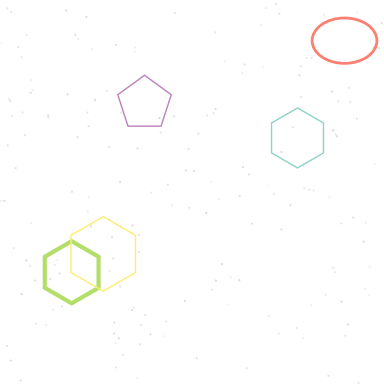[{"shape": "hexagon", "thickness": 1, "radius": 0.39, "center": [0.773, 0.642]}, {"shape": "oval", "thickness": 2, "radius": 0.42, "center": [0.895, 0.894]}, {"shape": "hexagon", "thickness": 3, "radius": 0.4, "center": [0.186, 0.293]}, {"shape": "pentagon", "thickness": 1, "radius": 0.37, "center": [0.375, 0.731]}, {"shape": "hexagon", "thickness": 1, "radius": 0.48, "center": [0.268, 0.34]}]